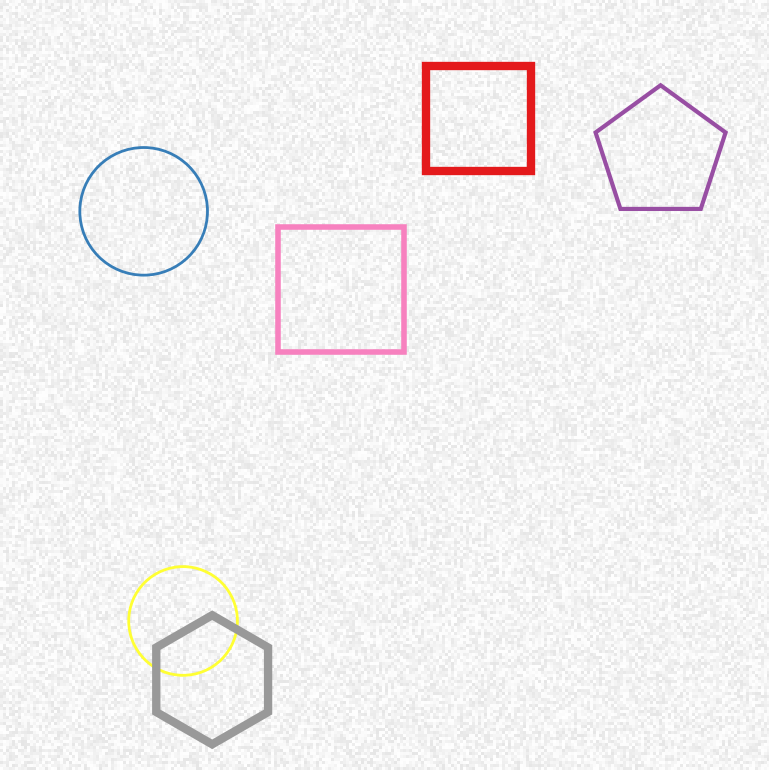[{"shape": "square", "thickness": 3, "radius": 0.34, "center": [0.621, 0.846]}, {"shape": "circle", "thickness": 1, "radius": 0.41, "center": [0.187, 0.726]}, {"shape": "pentagon", "thickness": 1.5, "radius": 0.44, "center": [0.858, 0.8]}, {"shape": "circle", "thickness": 1, "radius": 0.35, "center": [0.238, 0.194]}, {"shape": "square", "thickness": 2, "radius": 0.41, "center": [0.443, 0.624]}, {"shape": "hexagon", "thickness": 3, "radius": 0.42, "center": [0.276, 0.117]}]